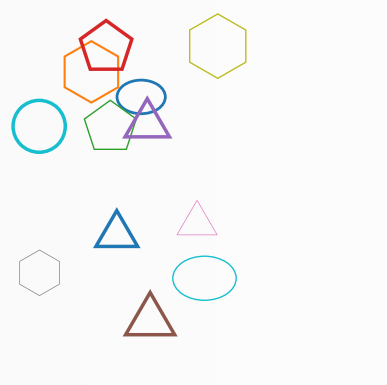[{"shape": "triangle", "thickness": 2.5, "radius": 0.31, "center": [0.301, 0.391]}, {"shape": "oval", "thickness": 2, "radius": 0.31, "center": [0.364, 0.748]}, {"shape": "hexagon", "thickness": 1.5, "radius": 0.4, "center": [0.236, 0.813]}, {"shape": "pentagon", "thickness": 1, "radius": 0.35, "center": [0.285, 0.669]}, {"shape": "pentagon", "thickness": 2.5, "radius": 0.35, "center": [0.274, 0.877]}, {"shape": "triangle", "thickness": 2.5, "radius": 0.33, "center": [0.38, 0.678]}, {"shape": "triangle", "thickness": 2.5, "radius": 0.37, "center": [0.387, 0.167]}, {"shape": "triangle", "thickness": 0.5, "radius": 0.3, "center": [0.509, 0.42]}, {"shape": "hexagon", "thickness": 0.5, "radius": 0.3, "center": [0.102, 0.291]}, {"shape": "hexagon", "thickness": 1, "radius": 0.42, "center": [0.562, 0.88]}, {"shape": "circle", "thickness": 2.5, "radius": 0.34, "center": [0.101, 0.672]}, {"shape": "oval", "thickness": 1, "radius": 0.41, "center": [0.528, 0.277]}]